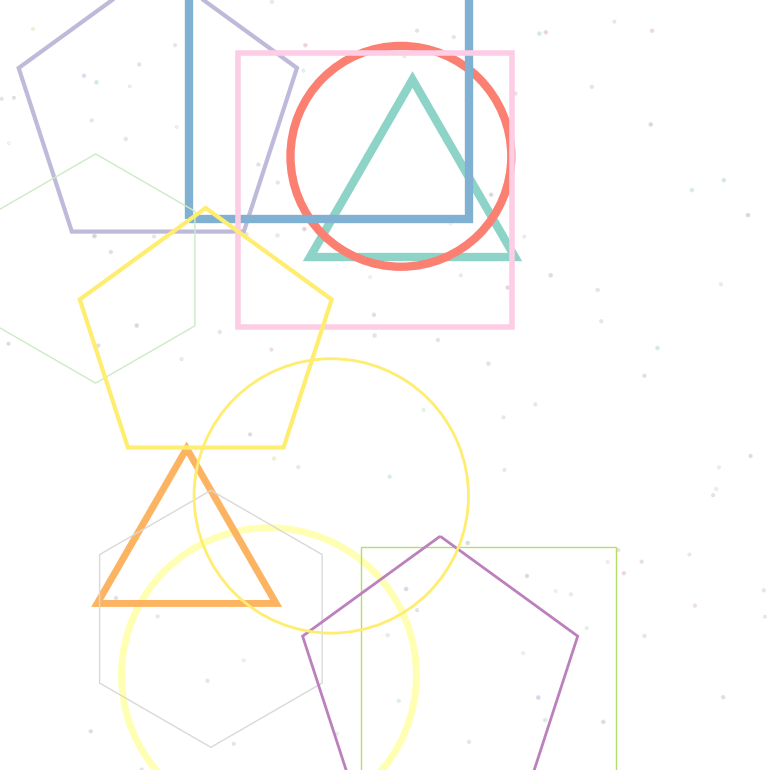[{"shape": "triangle", "thickness": 3, "radius": 0.77, "center": [0.536, 0.743]}, {"shape": "circle", "thickness": 2.5, "radius": 0.96, "center": [0.349, 0.123]}, {"shape": "pentagon", "thickness": 1.5, "radius": 0.95, "center": [0.205, 0.853]}, {"shape": "circle", "thickness": 3, "radius": 0.72, "center": [0.521, 0.797]}, {"shape": "square", "thickness": 3, "radius": 0.91, "center": [0.427, 0.898]}, {"shape": "triangle", "thickness": 2.5, "radius": 0.67, "center": [0.242, 0.283]}, {"shape": "square", "thickness": 0.5, "radius": 0.83, "center": [0.634, 0.125]}, {"shape": "square", "thickness": 2, "radius": 0.89, "center": [0.487, 0.753]}, {"shape": "hexagon", "thickness": 0.5, "radius": 0.83, "center": [0.274, 0.196]}, {"shape": "pentagon", "thickness": 1, "radius": 0.94, "center": [0.572, 0.116]}, {"shape": "hexagon", "thickness": 0.5, "radius": 0.74, "center": [0.124, 0.651]}, {"shape": "pentagon", "thickness": 1.5, "radius": 0.86, "center": [0.267, 0.558]}, {"shape": "circle", "thickness": 1, "radius": 0.89, "center": [0.43, 0.356]}]